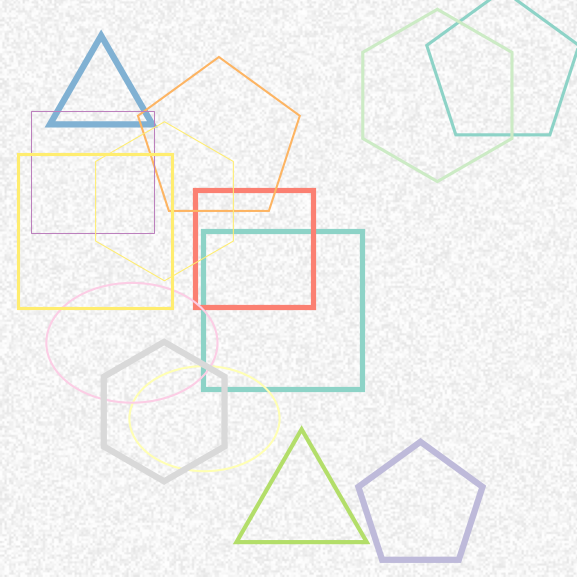[{"shape": "square", "thickness": 2.5, "radius": 0.68, "center": [0.489, 0.463]}, {"shape": "pentagon", "thickness": 1.5, "radius": 0.69, "center": [0.871, 0.878]}, {"shape": "oval", "thickness": 1, "radius": 0.65, "center": [0.354, 0.274]}, {"shape": "pentagon", "thickness": 3, "radius": 0.56, "center": [0.728, 0.121]}, {"shape": "square", "thickness": 2.5, "radius": 0.51, "center": [0.44, 0.569]}, {"shape": "triangle", "thickness": 3, "radius": 0.51, "center": [0.175, 0.835]}, {"shape": "pentagon", "thickness": 1, "radius": 0.74, "center": [0.379, 0.753]}, {"shape": "triangle", "thickness": 2, "radius": 0.65, "center": [0.522, 0.126]}, {"shape": "oval", "thickness": 1, "radius": 0.74, "center": [0.228, 0.406]}, {"shape": "hexagon", "thickness": 3, "radius": 0.6, "center": [0.284, 0.286]}, {"shape": "square", "thickness": 0.5, "radius": 0.53, "center": [0.161, 0.702]}, {"shape": "hexagon", "thickness": 1.5, "radius": 0.75, "center": [0.757, 0.834]}, {"shape": "hexagon", "thickness": 0.5, "radius": 0.69, "center": [0.285, 0.651]}, {"shape": "square", "thickness": 1.5, "radius": 0.67, "center": [0.164, 0.598]}]